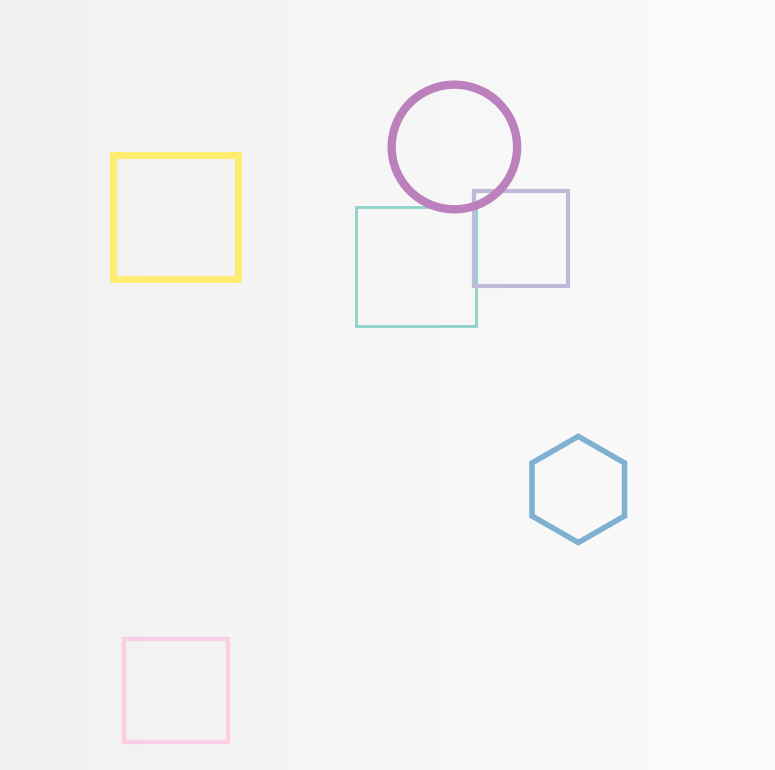[{"shape": "square", "thickness": 1, "radius": 0.39, "center": [0.537, 0.654]}, {"shape": "square", "thickness": 1.5, "radius": 0.31, "center": [0.672, 0.69]}, {"shape": "hexagon", "thickness": 2, "radius": 0.34, "center": [0.746, 0.364]}, {"shape": "square", "thickness": 1.5, "radius": 0.34, "center": [0.227, 0.103]}, {"shape": "circle", "thickness": 3, "radius": 0.4, "center": [0.586, 0.809]}, {"shape": "square", "thickness": 2.5, "radius": 0.4, "center": [0.226, 0.718]}]